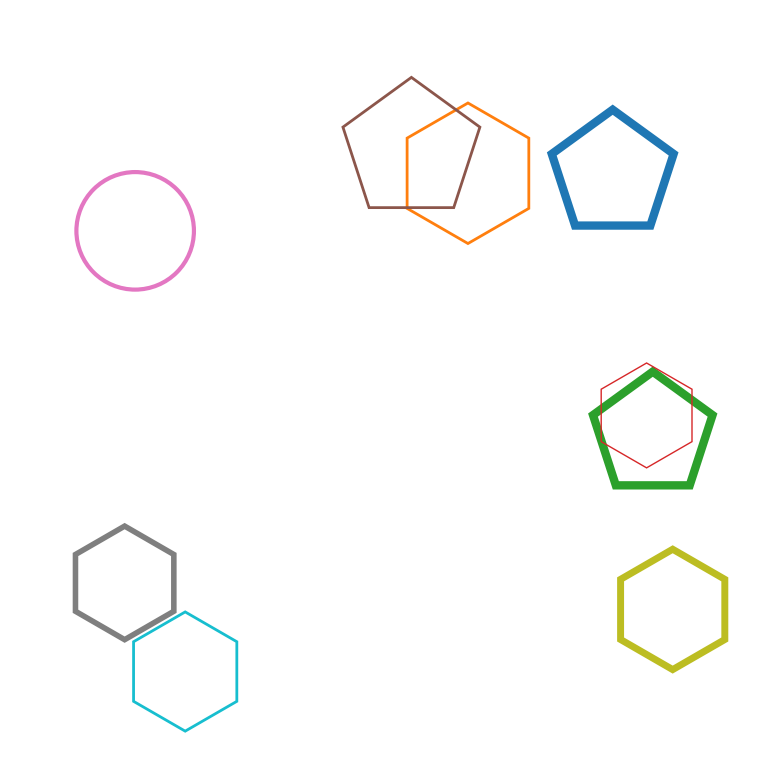[{"shape": "pentagon", "thickness": 3, "radius": 0.42, "center": [0.796, 0.774]}, {"shape": "hexagon", "thickness": 1, "radius": 0.46, "center": [0.608, 0.775]}, {"shape": "pentagon", "thickness": 3, "radius": 0.41, "center": [0.848, 0.436]}, {"shape": "hexagon", "thickness": 0.5, "radius": 0.34, "center": [0.84, 0.46]}, {"shape": "pentagon", "thickness": 1, "radius": 0.47, "center": [0.534, 0.806]}, {"shape": "circle", "thickness": 1.5, "radius": 0.38, "center": [0.176, 0.7]}, {"shape": "hexagon", "thickness": 2, "radius": 0.37, "center": [0.162, 0.243]}, {"shape": "hexagon", "thickness": 2.5, "radius": 0.39, "center": [0.874, 0.209]}, {"shape": "hexagon", "thickness": 1, "radius": 0.39, "center": [0.241, 0.128]}]